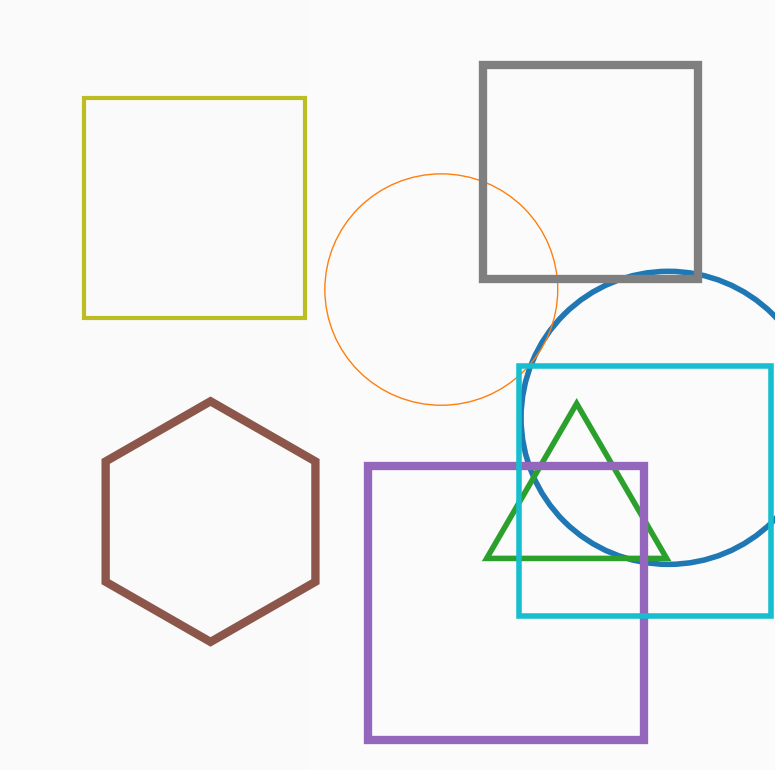[{"shape": "circle", "thickness": 2, "radius": 0.95, "center": [0.863, 0.457]}, {"shape": "circle", "thickness": 0.5, "radius": 0.75, "center": [0.569, 0.624]}, {"shape": "triangle", "thickness": 2, "radius": 0.67, "center": [0.744, 0.342]}, {"shape": "square", "thickness": 3, "radius": 0.89, "center": [0.653, 0.217]}, {"shape": "hexagon", "thickness": 3, "radius": 0.78, "center": [0.272, 0.323]}, {"shape": "square", "thickness": 3, "radius": 0.7, "center": [0.762, 0.777]}, {"shape": "square", "thickness": 1.5, "radius": 0.71, "center": [0.251, 0.73]}, {"shape": "square", "thickness": 2, "radius": 0.81, "center": [0.832, 0.363]}]